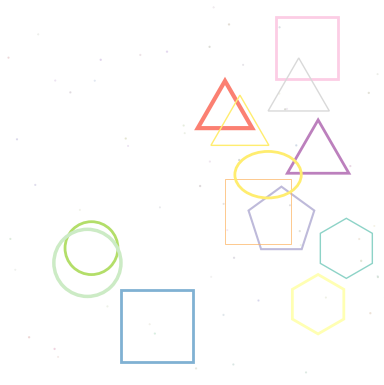[{"shape": "hexagon", "thickness": 1, "radius": 0.39, "center": [0.9, 0.355]}, {"shape": "hexagon", "thickness": 2, "radius": 0.39, "center": [0.826, 0.21]}, {"shape": "pentagon", "thickness": 1.5, "radius": 0.45, "center": [0.731, 0.425]}, {"shape": "triangle", "thickness": 3, "radius": 0.41, "center": [0.584, 0.708]}, {"shape": "square", "thickness": 2, "radius": 0.47, "center": [0.409, 0.152]}, {"shape": "square", "thickness": 0.5, "radius": 0.43, "center": [0.669, 0.451]}, {"shape": "circle", "thickness": 2, "radius": 0.34, "center": [0.238, 0.355]}, {"shape": "square", "thickness": 2, "radius": 0.4, "center": [0.797, 0.874]}, {"shape": "triangle", "thickness": 1, "radius": 0.46, "center": [0.776, 0.758]}, {"shape": "triangle", "thickness": 2, "radius": 0.46, "center": [0.826, 0.596]}, {"shape": "circle", "thickness": 2.5, "radius": 0.44, "center": [0.227, 0.317]}, {"shape": "triangle", "thickness": 1, "radius": 0.43, "center": [0.623, 0.666]}, {"shape": "oval", "thickness": 2, "radius": 0.43, "center": [0.696, 0.546]}]